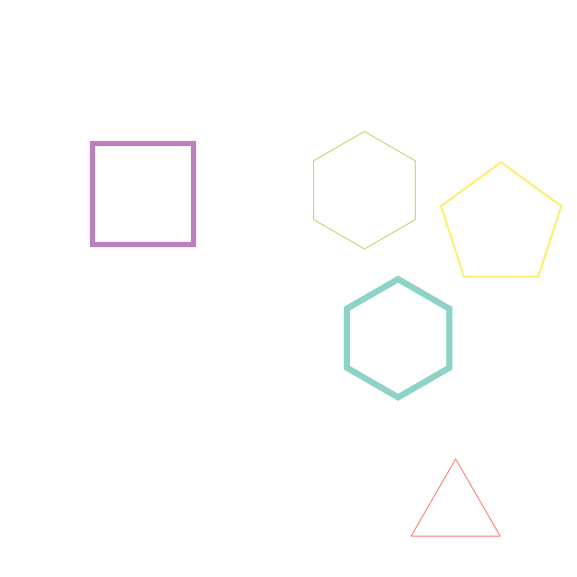[{"shape": "hexagon", "thickness": 3, "radius": 0.51, "center": [0.689, 0.413]}, {"shape": "triangle", "thickness": 0.5, "radius": 0.45, "center": [0.789, 0.115]}, {"shape": "hexagon", "thickness": 0.5, "radius": 0.51, "center": [0.631, 0.67]}, {"shape": "square", "thickness": 2.5, "radius": 0.44, "center": [0.247, 0.663]}, {"shape": "pentagon", "thickness": 1, "radius": 0.55, "center": [0.868, 0.609]}]